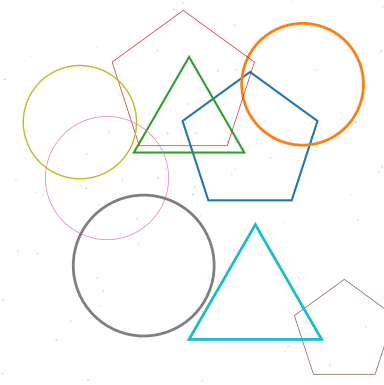[{"shape": "pentagon", "thickness": 1.5, "radius": 0.92, "center": [0.649, 0.629]}, {"shape": "circle", "thickness": 2, "radius": 0.79, "center": [0.786, 0.781]}, {"shape": "triangle", "thickness": 1.5, "radius": 0.83, "center": [0.491, 0.687]}, {"shape": "pentagon", "thickness": 0.5, "radius": 0.97, "center": [0.476, 0.779]}, {"shape": "pentagon", "thickness": 0.5, "radius": 0.68, "center": [0.894, 0.138]}, {"shape": "circle", "thickness": 0.5, "radius": 0.8, "center": [0.278, 0.538]}, {"shape": "circle", "thickness": 2, "radius": 0.91, "center": [0.373, 0.31]}, {"shape": "circle", "thickness": 1, "radius": 0.74, "center": [0.208, 0.683]}, {"shape": "triangle", "thickness": 2, "radius": 0.99, "center": [0.663, 0.218]}]